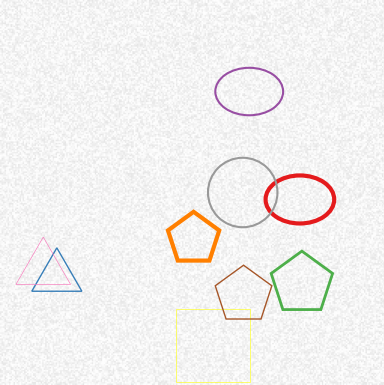[{"shape": "oval", "thickness": 3, "radius": 0.45, "center": [0.779, 0.482]}, {"shape": "triangle", "thickness": 1, "radius": 0.38, "center": [0.148, 0.281]}, {"shape": "pentagon", "thickness": 2, "radius": 0.42, "center": [0.784, 0.264]}, {"shape": "oval", "thickness": 1.5, "radius": 0.44, "center": [0.647, 0.762]}, {"shape": "pentagon", "thickness": 3, "radius": 0.35, "center": [0.503, 0.38]}, {"shape": "square", "thickness": 0.5, "radius": 0.48, "center": [0.553, 0.102]}, {"shape": "pentagon", "thickness": 1, "radius": 0.39, "center": [0.633, 0.234]}, {"shape": "triangle", "thickness": 0.5, "radius": 0.41, "center": [0.112, 0.302]}, {"shape": "circle", "thickness": 1.5, "radius": 0.45, "center": [0.63, 0.5]}]